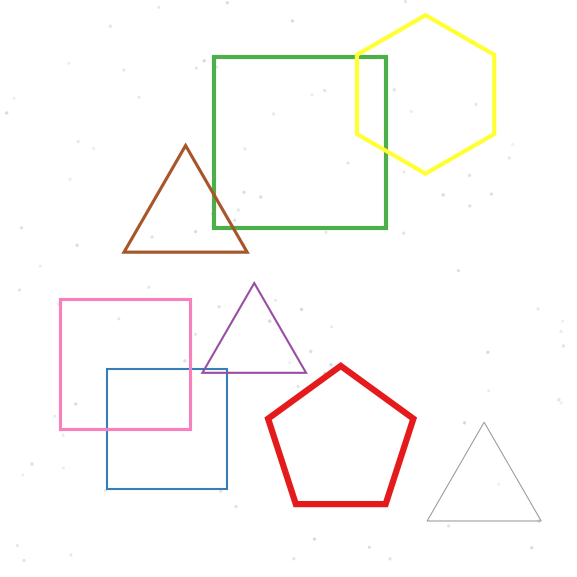[{"shape": "pentagon", "thickness": 3, "radius": 0.66, "center": [0.59, 0.233]}, {"shape": "square", "thickness": 1, "radius": 0.52, "center": [0.289, 0.256]}, {"shape": "square", "thickness": 2, "radius": 0.74, "center": [0.519, 0.753]}, {"shape": "triangle", "thickness": 1, "radius": 0.52, "center": [0.44, 0.405]}, {"shape": "hexagon", "thickness": 2, "radius": 0.69, "center": [0.737, 0.836]}, {"shape": "triangle", "thickness": 1.5, "radius": 0.62, "center": [0.321, 0.624]}, {"shape": "square", "thickness": 1.5, "radius": 0.56, "center": [0.217, 0.369]}, {"shape": "triangle", "thickness": 0.5, "radius": 0.57, "center": [0.838, 0.154]}]